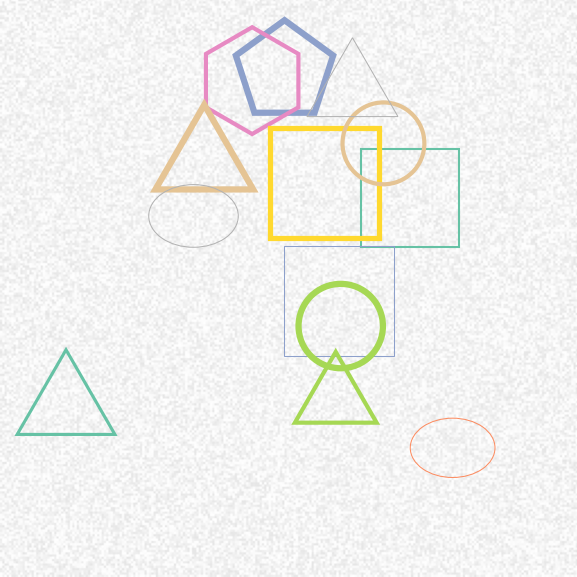[{"shape": "square", "thickness": 1, "radius": 0.42, "center": [0.711, 0.656]}, {"shape": "triangle", "thickness": 1.5, "radius": 0.49, "center": [0.114, 0.296]}, {"shape": "oval", "thickness": 0.5, "radius": 0.37, "center": [0.784, 0.224]}, {"shape": "pentagon", "thickness": 3, "radius": 0.44, "center": [0.493, 0.876]}, {"shape": "square", "thickness": 0.5, "radius": 0.48, "center": [0.587, 0.477]}, {"shape": "hexagon", "thickness": 2, "radius": 0.46, "center": [0.437, 0.86]}, {"shape": "triangle", "thickness": 2, "radius": 0.41, "center": [0.581, 0.308]}, {"shape": "circle", "thickness": 3, "radius": 0.37, "center": [0.59, 0.435]}, {"shape": "square", "thickness": 2.5, "radius": 0.47, "center": [0.562, 0.682]}, {"shape": "circle", "thickness": 2, "radius": 0.35, "center": [0.664, 0.751]}, {"shape": "triangle", "thickness": 3, "radius": 0.49, "center": [0.354, 0.72]}, {"shape": "triangle", "thickness": 0.5, "radius": 0.46, "center": [0.61, 0.843]}, {"shape": "oval", "thickness": 0.5, "radius": 0.39, "center": [0.335, 0.625]}]